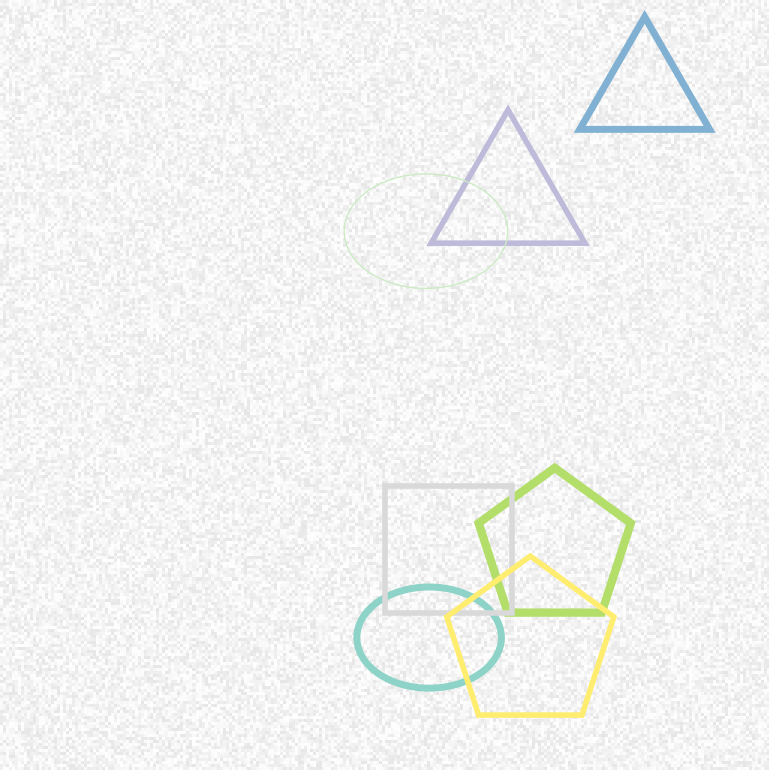[{"shape": "oval", "thickness": 2.5, "radius": 0.47, "center": [0.557, 0.172]}, {"shape": "triangle", "thickness": 2, "radius": 0.58, "center": [0.66, 0.742]}, {"shape": "triangle", "thickness": 2.5, "radius": 0.49, "center": [0.837, 0.881]}, {"shape": "pentagon", "thickness": 3, "radius": 0.52, "center": [0.72, 0.288]}, {"shape": "square", "thickness": 2, "radius": 0.41, "center": [0.582, 0.286]}, {"shape": "oval", "thickness": 0.5, "radius": 0.53, "center": [0.553, 0.7]}, {"shape": "pentagon", "thickness": 2, "radius": 0.57, "center": [0.689, 0.164]}]